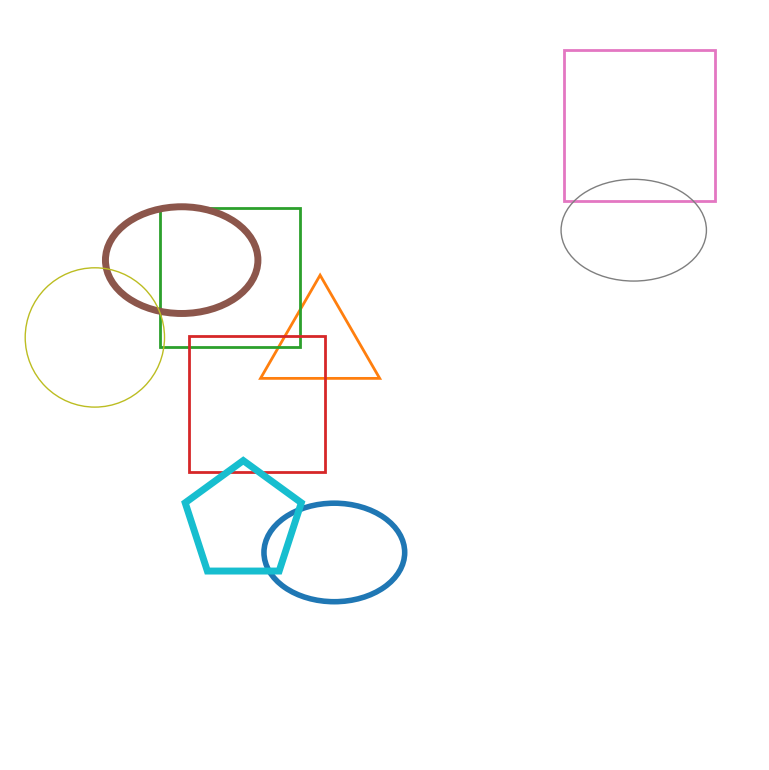[{"shape": "oval", "thickness": 2, "radius": 0.46, "center": [0.434, 0.283]}, {"shape": "triangle", "thickness": 1, "radius": 0.45, "center": [0.416, 0.553]}, {"shape": "square", "thickness": 1, "radius": 0.45, "center": [0.299, 0.639]}, {"shape": "square", "thickness": 1, "radius": 0.44, "center": [0.334, 0.476]}, {"shape": "oval", "thickness": 2.5, "radius": 0.5, "center": [0.236, 0.662]}, {"shape": "square", "thickness": 1, "radius": 0.49, "center": [0.83, 0.837]}, {"shape": "oval", "thickness": 0.5, "radius": 0.47, "center": [0.823, 0.701]}, {"shape": "circle", "thickness": 0.5, "radius": 0.45, "center": [0.123, 0.562]}, {"shape": "pentagon", "thickness": 2.5, "radius": 0.4, "center": [0.316, 0.323]}]